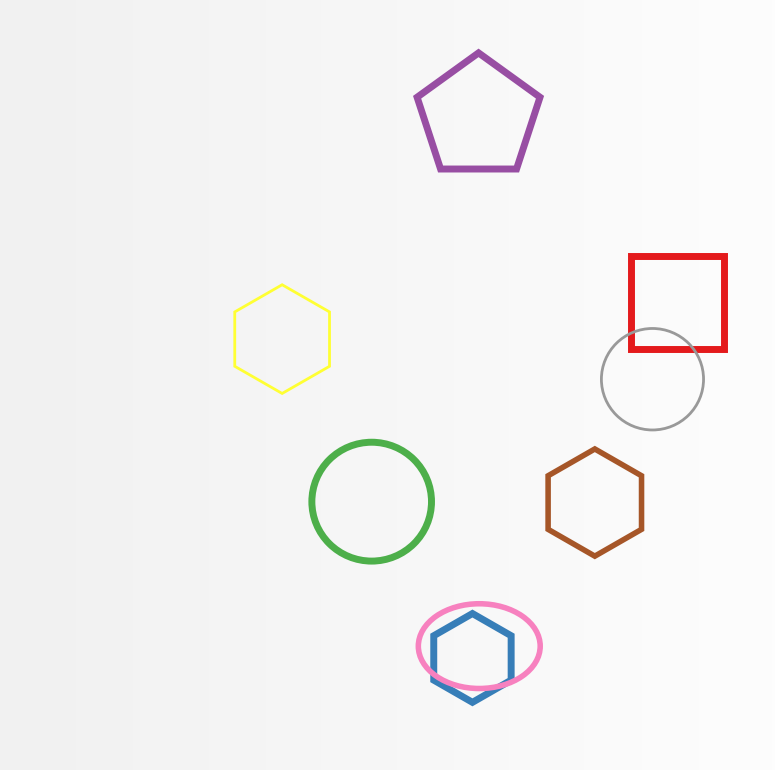[{"shape": "square", "thickness": 2.5, "radius": 0.3, "center": [0.874, 0.607]}, {"shape": "hexagon", "thickness": 2.5, "radius": 0.29, "center": [0.61, 0.146]}, {"shape": "circle", "thickness": 2.5, "radius": 0.39, "center": [0.48, 0.348]}, {"shape": "pentagon", "thickness": 2.5, "radius": 0.42, "center": [0.617, 0.848]}, {"shape": "hexagon", "thickness": 1, "radius": 0.35, "center": [0.364, 0.56]}, {"shape": "hexagon", "thickness": 2, "radius": 0.35, "center": [0.768, 0.347]}, {"shape": "oval", "thickness": 2, "radius": 0.39, "center": [0.618, 0.161]}, {"shape": "circle", "thickness": 1, "radius": 0.33, "center": [0.842, 0.507]}]